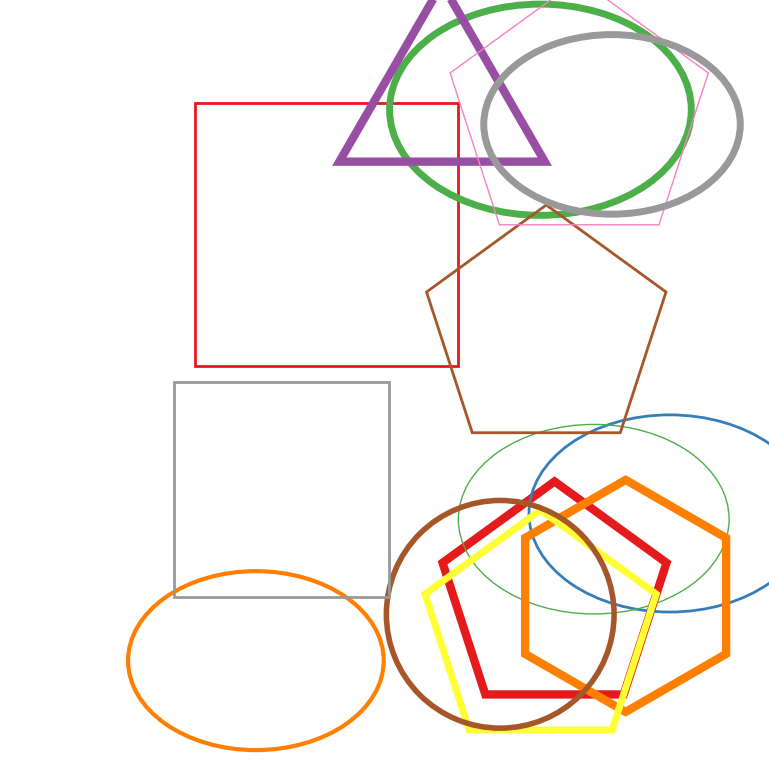[{"shape": "square", "thickness": 1, "radius": 0.85, "center": [0.424, 0.696]}, {"shape": "pentagon", "thickness": 3, "radius": 0.76, "center": [0.72, 0.222]}, {"shape": "oval", "thickness": 1, "radius": 0.91, "center": [0.87, 0.333]}, {"shape": "oval", "thickness": 2.5, "radius": 0.98, "center": [0.702, 0.858]}, {"shape": "oval", "thickness": 0.5, "radius": 0.88, "center": [0.771, 0.326]}, {"shape": "triangle", "thickness": 3, "radius": 0.77, "center": [0.574, 0.867]}, {"shape": "oval", "thickness": 1.5, "radius": 0.83, "center": [0.332, 0.142]}, {"shape": "hexagon", "thickness": 3, "radius": 0.75, "center": [0.812, 0.226]}, {"shape": "pentagon", "thickness": 2.5, "radius": 0.79, "center": [0.702, 0.18]}, {"shape": "circle", "thickness": 2, "radius": 0.74, "center": [0.65, 0.202]}, {"shape": "pentagon", "thickness": 1, "radius": 0.82, "center": [0.709, 0.57]}, {"shape": "pentagon", "thickness": 0.5, "radius": 0.88, "center": [0.752, 0.851]}, {"shape": "square", "thickness": 1, "radius": 0.7, "center": [0.366, 0.364]}, {"shape": "oval", "thickness": 2.5, "radius": 0.83, "center": [0.795, 0.838]}]